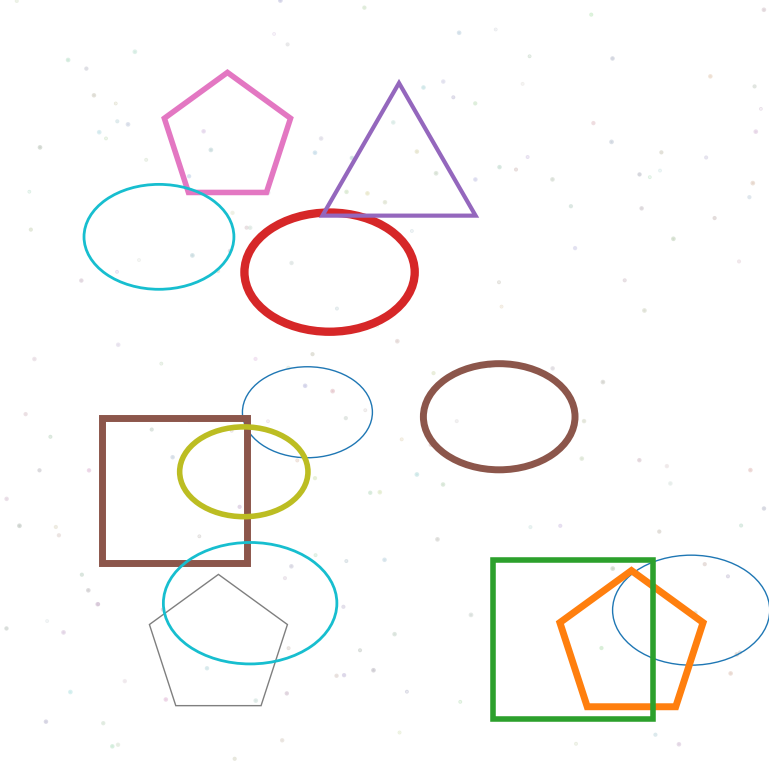[{"shape": "oval", "thickness": 0.5, "radius": 0.42, "center": [0.399, 0.465]}, {"shape": "oval", "thickness": 0.5, "radius": 0.51, "center": [0.898, 0.208]}, {"shape": "pentagon", "thickness": 2.5, "radius": 0.49, "center": [0.82, 0.161]}, {"shape": "square", "thickness": 2, "radius": 0.52, "center": [0.744, 0.17]}, {"shape": "oval", "thickness": 3, "radius": 0.55, "center": [0.428, 0.647]}, {"shape": "triangle", "thickness": 1.5, "radius": 0.57, "center": [0.518, 0.777]}, {"shape": "square", "thickness": 2.5, "radius": 0.47, "center": [0.226, 0.364]}, {"shape": "oval", "thickness": 2.5, "radius": 0.49, "center": [0.648, 0.459]}, {"shape": "pentagon", "thickness": 2, "radius": 0.43, "center": [0.295, 0.82]}, {"shape": "pentagon", "thickness": 0.5, "radius": 0.47, "center": [0.284, 0.16]}, {"shape": "oval", "thickness": 2, "radius": 0.42, "center": [0.317, 0.387]}, {"shape": "oval", "thickness": 1, "radius": 0.56, "center": [0.325, 0.217]}, {"shape": "oval", "thickness": 1, "radius": 0.49, "center": [0.206, 0.692]}]